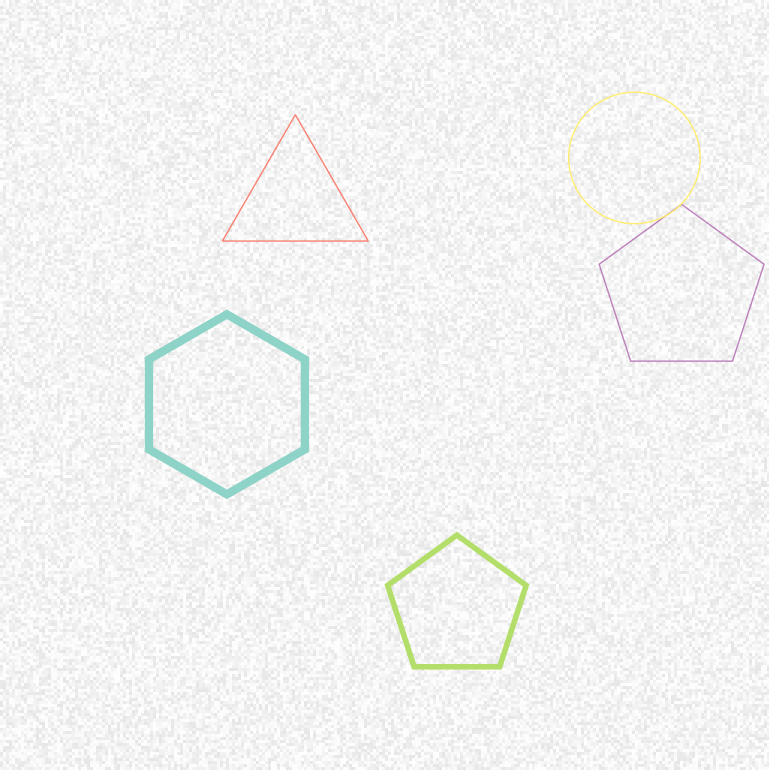[{"shape": "hexagon", "thickness": 3, "radius": 0.58, "center": [0.295, 0.475]}, {"shape": "triangle", "thickness": 0.5, "radius": 0.55, "center": [0.384, 0.742]}, {"shape": "pentagon", "thickness": 2, "radius": 0.47, "center": [0.593, 0.211]}, {"shape": "pentagon", "thickness": 0.5, "radius": 0.56, "center": [0.885, 0.622]}, {"shape": "circle", "thickness": 0.5, "radius": 0.43, "center": [0.824, 0.795]}]